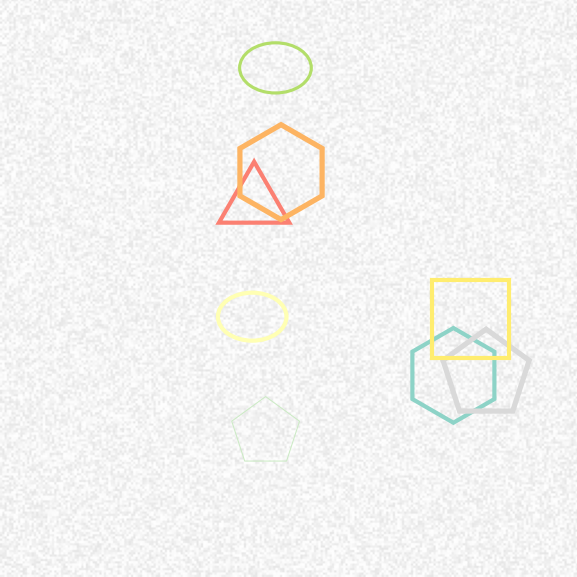[{"shape": "hexagon", "thickness": 2, "radius": 0.41, "center": [0.785, 0.349]}, {"shape": "oval", "thickness": 2, "radius": 0.3, "center": [0.437, 0.451]}, {"shape": "triangle", "thickness": 2, "radius": 0.35, "center": [0.44, 0.649]}, {"shape": "hexagon", "thickness": 2.5, "radius": 0.41, "center": [0.487, 0.701]}, {"shape": "oval", "thickness": 1.5, "radius": 0.31, "center": [0.477, 0.882]}, {"shape": "pentagon", "thickness": 2.5, "radius": 0.39, "center": [0.842, 0.351]}, {"shape": "pentagon", "thickness": 0.5, "radius": 0.31, "center": [0.46, 0.251]}, {"shape": "square", "thickness": 2, "radius": 0.33, "center": [0.815, 0.447]}]